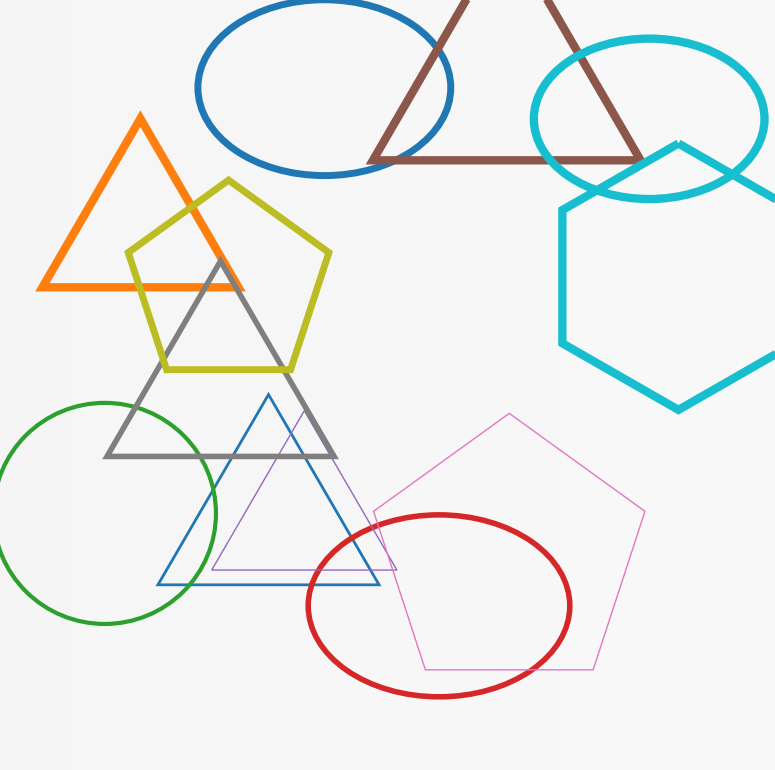[{"shape": "oval", "thickness": 2.5, "radius": 0.82, "center": [0.418, 0.886]}, {"shape": "triangle", "thickness": 1, "radius": 0.82, "center": [0.346, 0.323]}, {"shape": "triangle", "thickness": 3, "radius": 0.73, "center": [0.181, 0.7]}, {"shape": "circle", "thickness": 1.5, "radius": 0.72, "center": [0.135, 0.333]}, {"shape": "oval", "thickness": 2, "radius": 0.84, "center": [0.566, 0.213]}, {"shape": "triangle", "thickness": 0.5, "radius": 0.69, "center": [0.393, 0.329]}, {"shape": "triangle", "thickness": 3, "radius": 1.0, "center": [0.654, 0.891]}, {"shape": "pentagon", "thickness": 0.5, "radius": 0.92, "center": [0.657, 0.279]}, {"shape": "triangle", "thickness": 2, "radius": 0.85, "center": [0.285, 0.492]}, {"shape": "pentagon", "thickness": 2.5, "radius": 0.68, "center": [0.295, 0.63]}, {"shape": "hexagon", "thickness": 3, "radius": 0.86, "center": [0.875, 0.641]}, {"shape": "oval", "thickness": 3, "radius": 0.74, "center": [0.838, 0.846]}]